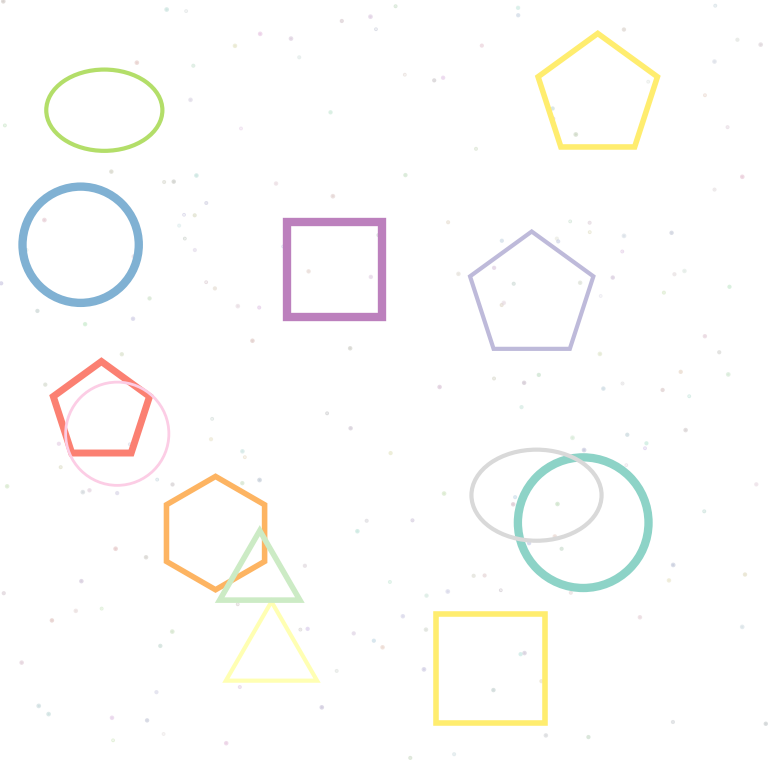[{"shape": "circle", "thickness": 3, "radius": 0.42, "center": [0.757, 0.321]}, {"shape": "triangle", "thickness": 1.5, "radius": 0.34, "center": [0.353, 0.15]}, {"shape": "pentagon", "thickness": 1.5, "radius": 0.42, "center": [0.691, 0.615]}, {"shape": "pentagon", "thickness": 2.5, "radius": 0.33, "center": [0.132, 0.465]}, {"shape": "circle", "thickness": 3, "radius": 0.38, "center": [0.105, 0.682]}, {"shape": "hexagon", "thickness": 2, "radius": 0.37, "center": [0.28, 0.308]}, {"shape": "oval", "thickness": 1.5, "radius": 0.38, "center": [0.135, 0.857]}, {"shape": "circle", "thickness": 1, "radius": 0.34, "center": [0.152, 0.437]}, {"shape": "oval", "thickness": 1.5, "radius": 0.42, "center": [0.697, 0.357]}, {"shape": "square", "thickness": 3, "radius": 0.31, "center": [0.434, 0.65]}, {"shape": "triangle", "thickness": 2, "radius": 0.3, "center": [0.337, 0.251]}, {"shape": "square", "thickness": 2, "radius": 0.35, "center": [0.637, 0.132]}, {"shape": "pentagon", "thickness": 2, "radius": 0.41, "center": [0.776, 0.875]}]